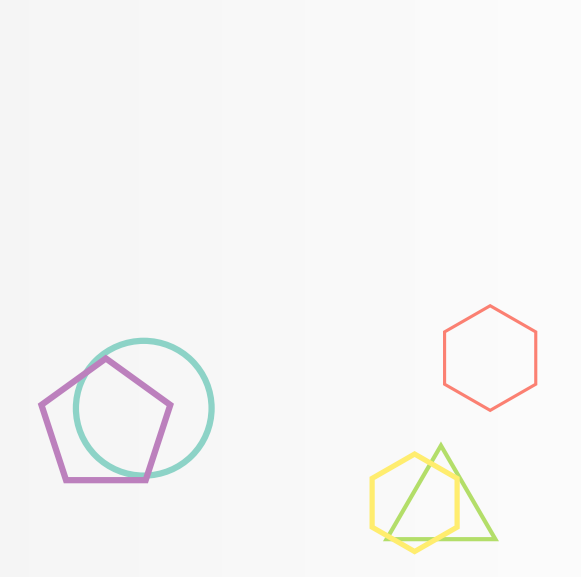[{"shape": "circle", "thickness": 3, "radius": 0.58, "center": [0.247, 0.292]}, {"shape": "hexagon", "thickness": 1.5, "radius": 0.45, "center": [0.843, 0.379]}, {"shape": "triangle", "thickness": 2, "radius": 0.54, "center": [0.759, 0.12]}, {"shape": "pentagon", "thickness": 3, "radius": 0.58, "center": [0.182, 0.262]}, {"shape": "hexagon", "thickness": 2.5, "radius": 0.42, "center": [0.713, 0.129]}]